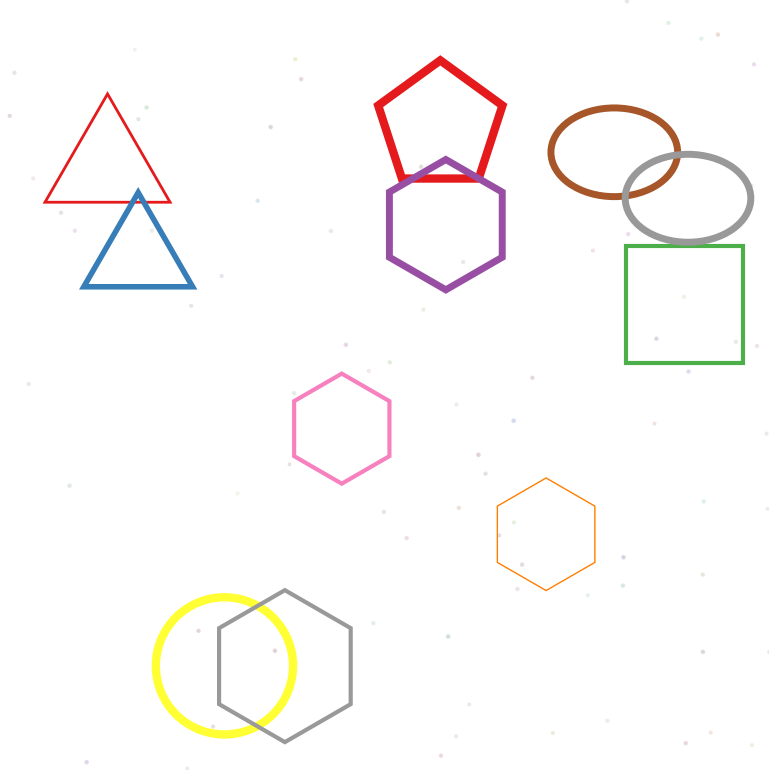[{"shape": "pentagon", "thickness": 3, "radius": 0.42, "center": [0.572, 0.837]}, {"shape": "triangle", "thickness": 1, "radius": 0.47, "center": [0.14, 0.784]}, {"shape": "triangle", "thickness": 2, "radius": 0.41, "center": [0.179, 0.668]}, {"shape": "square", "thickness": 1.5, "radius": 0.38, "center": [0.889, 0.605]}, {"shape": "hexagon", "thickness": 2.5, "radius": 0.42, "center": [0.579, 0.708]}, {"shape": "hexagon", "thickness": 0.5, "radius": 0.37, "center": [0.709, 0.306]}, {"shape": "circle", "thickness": 3, "radius": 0.45, "center": [0.291, 0.135]}, {"shape": "oval", "thickness": 2.5, "radius": 0.41, "center": [0.798, 0.802]}, {"shape": "hexagon", "thickness": 1.5, "radius": 0.36, "center": [0.444, 0.443]}, {"shape": "hexagon", "thickness": 1.5, "radius": 0.49, "center": [0.37, 0.135]}, {"shape": "oval", "thickness": 2.5, "radius": 0.41, "center": [0.894, 0.743]}]